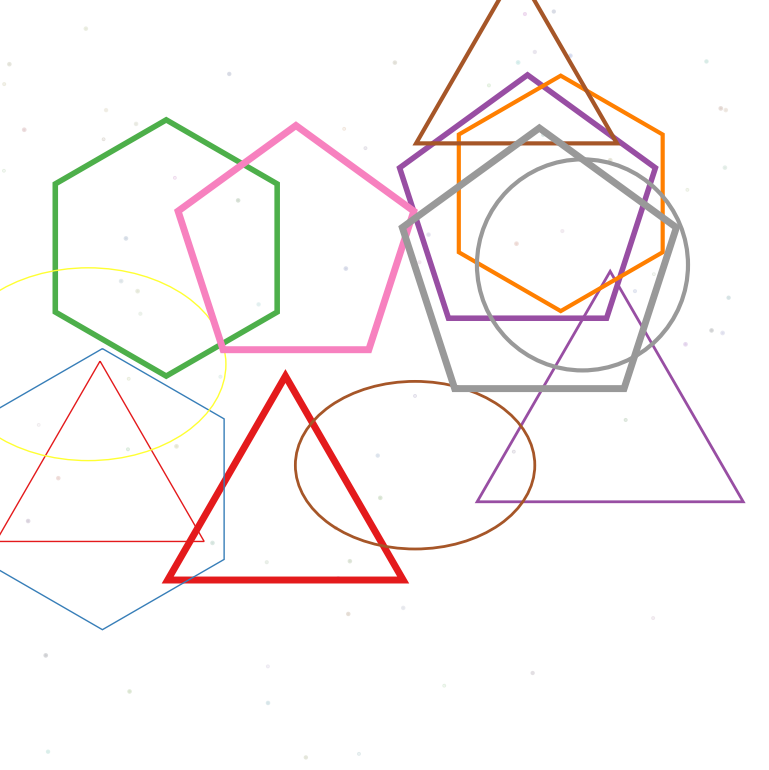[{"shape": "triangle", "thickness": 2.5, "radius": 0.88, "center": [0.371, 0.335]}, {"shape": "triangle", "thickness": 0.5, "radius": 0.78, "center": [0.13, 0.375]}, {"shape": "hexagon", "thickness": 0.5, "radius": 0.91, "center": [0.133, 0.365]}, {"shape": "hexagon", "thickness": 2, "radius": 0.83, "center": [0.216, 0.678]}, {"shape": "pentagon", "thickness": 2, "radius": 0.87, "center": [0.685, 0.728]}, {"shape": "triangle", "thickness": 1, "radius": 1.0, "center": [0.792, 0.448]}, {"shape": "hexagon", "thickness": 1.5, "radius": 0.76, "center": [0.728, 0.749]}, {"shape": "oval", "thickness": 0.5, "radius": 0.89, "center": [0.115, 0.527]}, {"shape": "triangle", "thickness": 1.5, "radius": 0.75, "center": [0.671, 0.889]}, {"shape": "oval", "thickness": 1, "radius": 0.78, "center": [0.539, 0.396]}, {"shape": "pentagon", "thickness": 2.5, "radius": 0.8, "center": [0.384, 0.676]}, {"shape": "circle", "thickness": 1.5, "radius": 0.69, "center": [0.756, 0.656]}, {"shape": "pentagon", "thickness": 2.5, "radius": 0.94, "center": [0.7, 0.647]}]